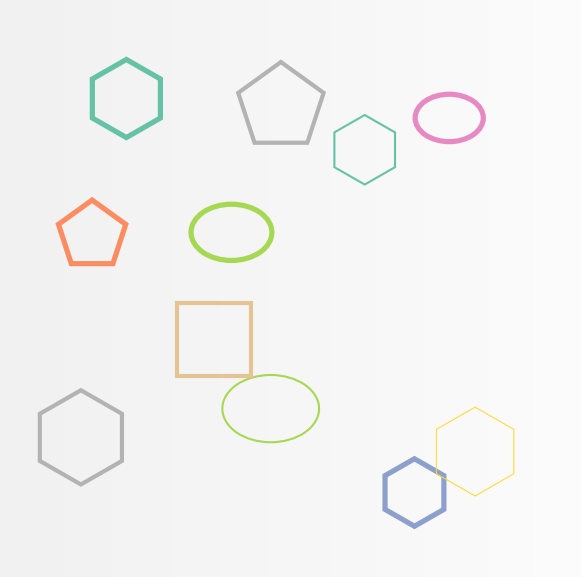[{"shape": "hexagon", "thickness": 1, "radius": 0.3, "center": [0.627, 0.74]}, {"shape": "hexagon", "thickness": 2.5, "radius": 0.34, "center": [0.217, 0.829]}, {"shape": "pentagon", "thickness": 2.5, "radius": 0.3, "center": [0.158, 0.592]}, {"shape": "hexagon", "thickness": 2.5, "radius": 0.29, "center": [0.713, 0.146]}, {"shape": "oval", "thickness": 2.5, "radius": 0.29, "center": [0.773, 0.795]}, {"shape": "oval", "thickness": 2.5, "radius": 0.35, "center": [0.398, 0.597]}, {"shape": "oval", "thickness": 1, "radius": 0.42, "center": [0.466, 0.292]}, {"shape": "hexagon", "thickness": 0.5, "radius": 0.38, "center": [0.817, 0.217]}, {"shape": "square", "thickness": 2, "radius": 0.32, "center": [0.368, 0.411]}, {"shape": "hexagon", "thickness": 2, "radius": 0.41, "center": [0.139, 0.242]}, {"shape": "pentagon", "thickness": 2, "radius": 0.39, "center": [0.483, 0.814]}]